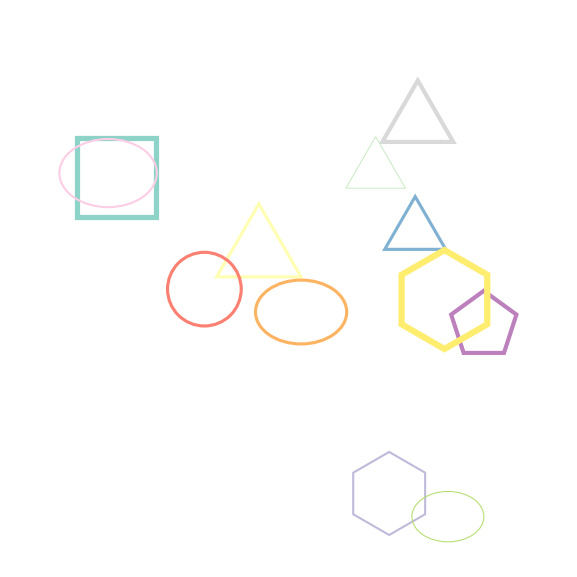[{"shape": "square", "thickness": 2.5, "radius": 0.34, "center": [0.202, 0.692]}, {"shape": "triangle", "thickness": 1.5, "radius": 0.42, "center": [0.448, 0.562]}, {"shape": "hexagon", "thickness": 1, "radius": 0.36, "center": [0.674, 0.145]}, {"shape": "circle", "thickness": 1.5, "radius": 0.32, "center": [0.354, 0.498]}, {"shape": "triangle", "thickness": 1.5, "radius": 0.3, "center": [0.719, 0.598]}, {"shape": "oval", "thickness": 1.5, "radius": 0.39, "center": [0.521, 0.459]}, {"shape": "oval", "thickness": 0.5, "radius": 0.31, "center": [0.776, 0.105]}, {"shape": "oval", "thickness": 1, "radius": 0.42, "center": [0.187, 0.699]}, {"shape": "triangle", "thickness": 2, "radius": 0.35, "center": [0.723, 0.789]}, {"shape": "pentagon", "thickness": 2, "radius": 0.3, "center": [0.838, 0.436]}, {"shape": "triangle", "thickness": 0.5, "radius": 0.3, "center": [0.651, 0.703]}, {"shape": "hexagon", "thickness": 3, "radius": 0.43, "center": [0.77, 0.48]}]